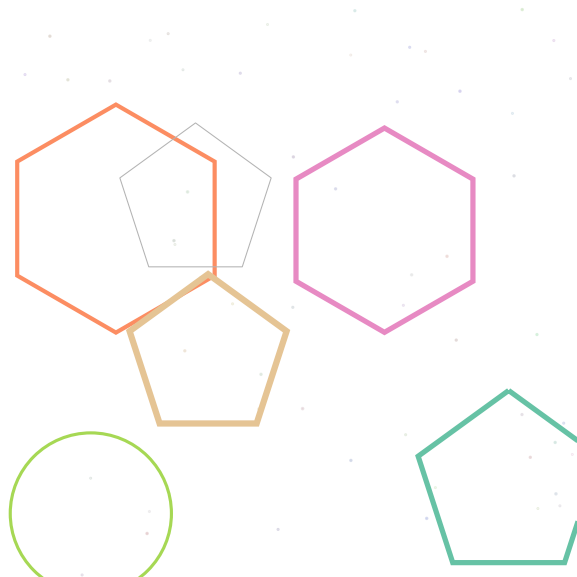[{"shape": "pentagon", "thickness": 2.5, "radius": 0.82, "center": [0.881, 0.158]}, {"shape": "hexagon", "thickness": 2, "radius": 0.99, "center": [0.201, 0.621]}, {"shape": "hexagon", "thickness": 2.5, "radius": 0.88, "center": [0.666, 0.601]}, {"shape": "circle", "thickness": 1.5, "radius": 0.7, "center": [0.157, 0.11]}, {"shape": "pentagon", "thickness": 3, "radius": 0.71, "center": [0.36, 0.381]}, {"shape": "pentagon", "thickness": 0.5, "radius": 0.69, "center": [0.339, 0.649]}]